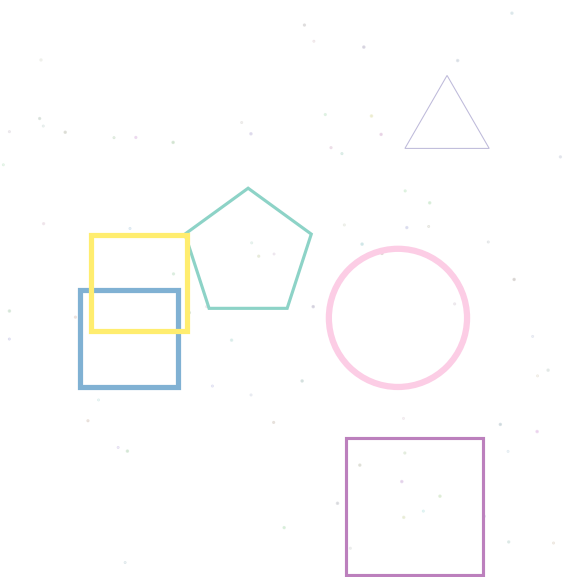[{"shape": "pentagon", "thickness": 1.5, "radius": 0.57, "center": [0.43, 0.558]}, {"shape": "triangle", "thickness": 0.5, "radius": 0.42, "center": [0.774, 0.784]}, {"shape": "square", "thickness": 2.5, "radius": 0.42, "center": [0.223, 0.413]}, {"shape": "circle", "thickness": 3, "radius": 0.6, "center": [0.689, 0.449]}, {"shape": "square", "thickness": 1.5, "radius": 0.6, "center": [0.718, 0.122]}, {"shape": "square", "thickness": 2.5, "radius": 0.41, "center": [0.241, 0.509]}]